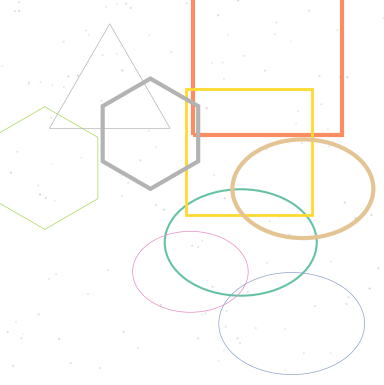[{"shape": "oval", "thickness": 1.5, "radius": 0.99, "center": [0.625, 0.37]}, {"shape": "square", "thickness": 3, "radius": 0.97, "center": [0.696, 0.844]}, {"shape": "oval", "thickness": 0.5, "radius": 0.95, "center": [0.758, 0.16]}, {"shape": "oval", "thickness": 0.5, "radius": 0.75, "center": [0.495, 0.294]}, {"shape": "hexagon", "thickness": 0.5, "radius": 0.8, "center": [0.116, 0.564]}, {"shape": "square", "thickness": 2, "radius": 0.82, "center": [0.646, 0.606]}, {"shape": "oval", "thickness": 3, "radius": 0.92, "center": [0.787, 0.51]}, {"shape": "triangle", "thickness": 0.5, "radius": 0.91, "center": [0.285, 0.757]}, {"shape": "hexagon", "thickness": 3, "radius": 0.72, "center": [0.391, 0.653]}]